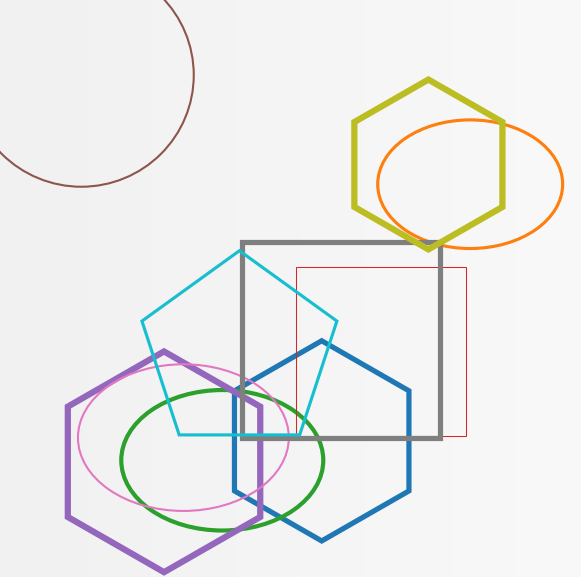[{"shape": "hexagon", "thickness": 2.5, "radius": 0.87, "center": [0.553, 0.236]}, {"shape": "oval", "thickness": 1.5, "radius": 0.8, "center": [0.809, 0.68]}, {"shape": "oval", "thickness": 2, "radius": 0.87, "center": [0.382, 0.202]}, {"shape": "square", "thickness": 0.5, "radius": 0.73, "center": [0.656, 0.391]}, {"shape": "hexagon", "thickness": 3, "radius": 0.96, "center": [0.282, 0.199]}, {"shape": "circle", "thickness": 1, "radius": 0.97, "center": [0.14, 0.869]}, {"shape": "oval", "thickness": 1, "radius": 0.91, "center": [0.315, 0.241]}, {"shape": "square", "thickness": 2.5, "radius": 0.85, "center": [0.587, 0.41]}, {"shape": "hexagon", "thickness": 3, "radius": 0.74, "center": [0.737, 0.714]}, {"shape": "pentagon", "thickness": 1.5, "radius": 0.88, "center": [0.412, 0.389]}]